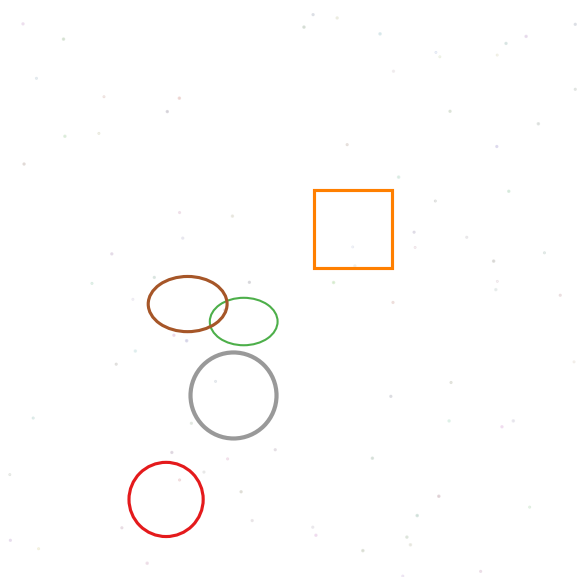[{"shape": "circle", "thickness": 1.5, "radius": 0.32, "center": [0.288, 0.134]}, {"shape": "oval", "thickness": 1, "radius": 0.29, "center": [0.422, 0.442]}, {"shape": "square", "thickness": 1.5, "radius": 0.34, "center": [0.611, 0.603]}, {"shape": "oval", "thickness": 1.5, "radius": 0.34, "center": [0.325, 0.473]}, {"shape": "circle", "thickness": 2, "radius": 0.37, "center": [0.404, 0.314]}]